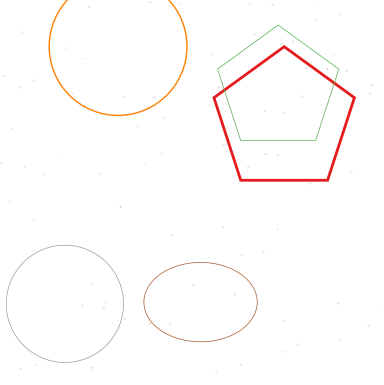[{"shape": "pentagon", "thickness": 2, "radius": 0.96, "center": [0.738, 0.687]}, {"shape": "pentagon", "thickness": 0.5, "radius": 0.83, "center": [0.723, 0.769]}, {"shape": "circle", "thickness": 1, "radius": 0.89, "center": [0.307, 0.879]}, {"shape": "oval", "thickness": 0.5, "radius": 0.74, "center": [0.521, 0.215]}, {"shape": "circle", "thickness": 0.5, "radius": 0.76, "center": [0.169, 0.211]}]